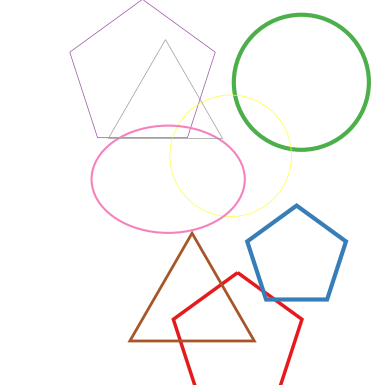[{"shape": "pentagon", "thickness": 2.5, "radius": 0.88, "center": [0.617, 0.116]}, {"shape": "pentagon", "thickness": 3, "radius": 0.67, "center": [0.77, 0.331]}, {"shape": "circle", "thickness": 3, "radius": 0.88, "center": [0.783, 0.786]}, {"shape": "pentagon", "thickness": 0.5, "radius": 0.99, "center": [0.37, 0.803]}, {"shape": "circle", "thickness": 0.5, "radius": 0.79, "center": [0.599, 0.595]}, {"shape": "triangle", "thickness": 2, "radius": 0.93, "center": [0.499, 0.208]}, {"shape": "oval", "thickness": 1.5, "radius": 1.0, "center": [0.437, 0.534]}, {"shape": "triangle", "thickness": 0.5, "radius": 0.86, "center": [0.43, 0.726]}]